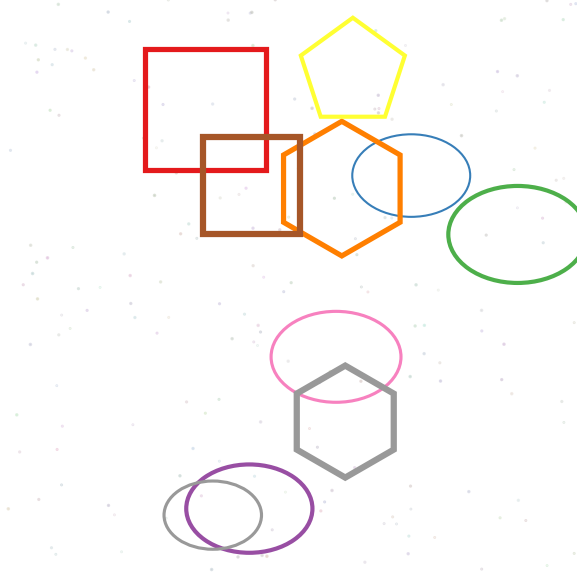[{"shape": "square", "thickness": 2.5, "radius": 0.52, "center": [0.355, 0.809]}, {"shape": "oval", "thickness": 1, "radius": 0.51, "center": [0.712, 0.695]}, {"shape": "oval", "thickness": 2, "radius": 0.6, "center": [0.896, 0.593]}, {"shape": "oval", "thickness": 2, "radius": 0.55, "center": [0.432, 0.118]}, {"shape": "hexagon", "thickness": 2.5, "radius": 0.58, "center": [0.592, 0.673]}, {"shape": "pentagon", "thickness": 2, "radius": 0.47, "center": [0.611, 0.874]}, {"shape": "square", "thickness": 3, "radius": 0.42, "center": [0.435, 0.678]}, {"shape": "oval", "thickness": 1.5, "radius": 0.56, "center": [0.582, 0.381]}, {"shape": "hexagon", "thickness": 3, "radius": 0.48, "center": [0.598, 0.269]}, {"shape": "oval", "thickness": 1.5, "radius": 0.42, "center": [0.368, 0.107]}]